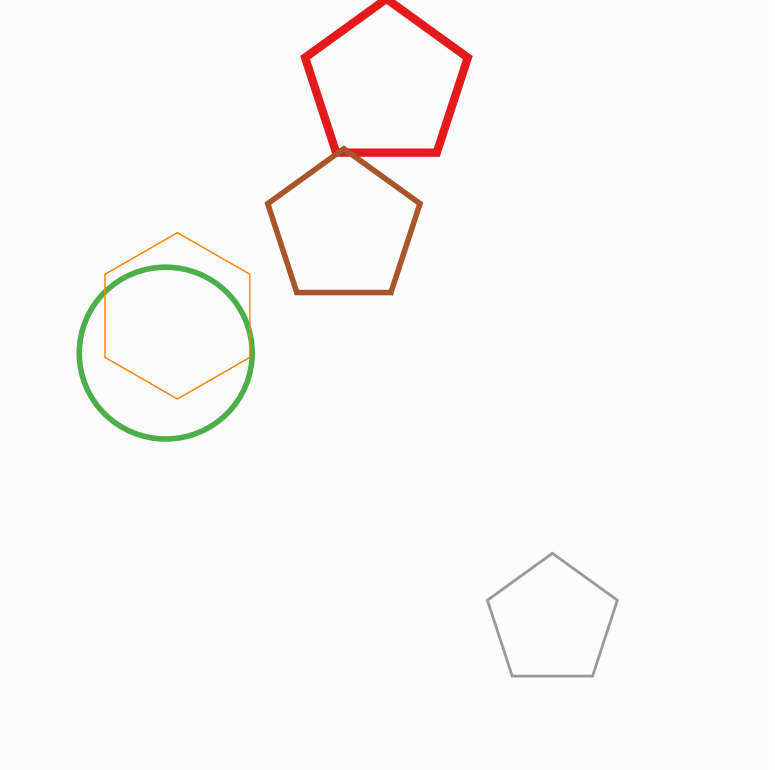[{"shape": "pentagon", "thickness": 3, "radius": 0.55, "center": [0.499, 0.891]}, {"shape": "circle", "thickness": 2, "radius": 0.56, "center": [0.214, 0.541]}, {"shape": "hexagon", "thickness": 0.5, "radius": 0.54, "center": [0.229, 0.59]}, {"shape": "pentagon", "thickness": 2, "radius": 0.52, "center": [0.444, 0.704]}, {"shape": "pentagon", "thickness": 1, "radius": 0.44, "center": [0.713, 0.193]}]